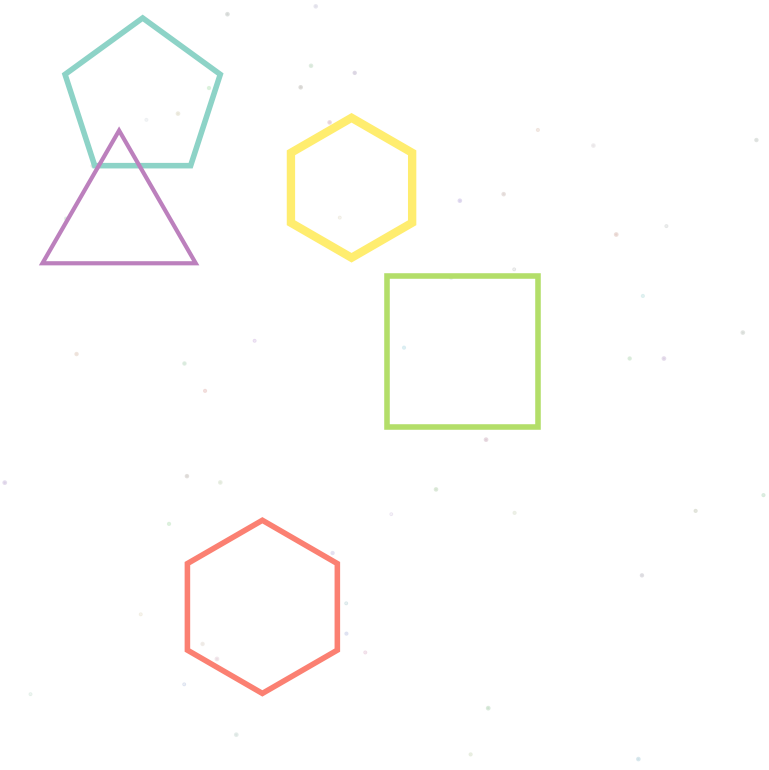[{"shape": "pentagon", "thickness": 2, "radius": 0.53, "center": [0.185, 0.871]}, {"shape": "hexagon", "thickness": 2, "radius": 0.56, "center": [0.341, 0.212]}, {"shape": "square", "thickness": 2, "radius": 0.49, "center": [0.6, 0.544]}, {"shape": "triangle", "thickness": 1.5, "radius": 0.57, "center": [0.155, 0.716]}, {"shape": "hexagon", "thickness": 3, "radius": 0.45, "center": [0.457, 0.756]}]